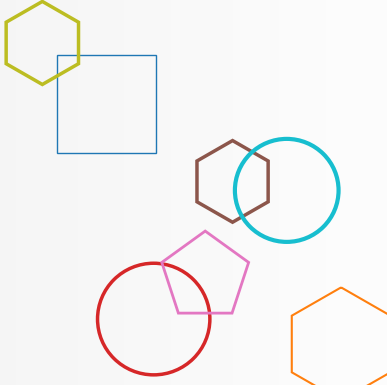[{"shape": "square", "thickness": 1, "radius": 0.64, "center": [0.275, 0.73]}, {"shape": "hexagon", "thickness": 1.5, "radius": 0.74, "center": [0.88, 0.106]}, {"shape": "circle", "thickness": 2.5, "radius": 0.72, "center": [0.397, 0.171]}, {"shape": "hexagon", "thickness": 2.5, "radius": 0.53, "center": [0.6, 0.529]}, {"shape": "pentagon", "thickness": 2, "radius": 0.59, "center": [0.53, 0.282]}, {"shape": "hexagon", "thickness": 2.5, "radius": 0.54, "center": [0.109, 0.888]}, {"shape": "circle", "thickness": 3, "radius": 0.67, "center": [0.74, 0.505]}]